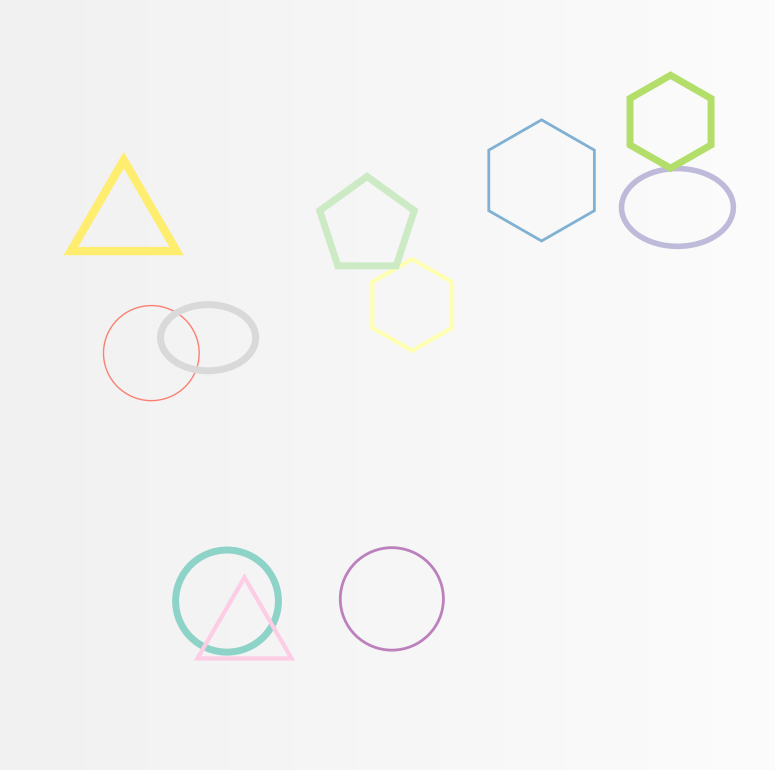[{"shape": "circle", "thickness": 2.5, "radius": 0.33, "center": [0.293, 0.219]}, {"shape": "hexagon", "thickness": 1.5, "radius": 0.3, "center": [0.532, 0.604]}, {"shape": "oval", "thickness": 2, "radius": 0.36, "center": [0.874, 0.731]}, {"shape": "circle", "thickness": 0.5, "radius": 0.31, "center": [0.195, 0.541]}, {"shape": "hexagon", "thickness": 1, "radius": 0.39, "center": [0.699, 0.766]}, {"shape": "hexagon", "thickness": 2.5, "radius": 0.3, "center": [0.865, 0.842]}, {"shape": "triangle", "thickness": 1.5, "radius": 0.35, "center": [0.316, 0.18]}, {"shape": "oval", "thickness": 2.5, "radius": 0.31, "center": [0.269, 0.561]}, {"shape": "circle", "thickness": 1, "radius": 0.33, "center": [0.506, 0.222]}, {"shape": "pentagon", "thickness": 2.5, "radius": 0.32, "center": [0.474, 0.707]}, {"shape": "triangle", "thickness": 3, "radius": 0.39, "center": [0.16, 0.713]}]